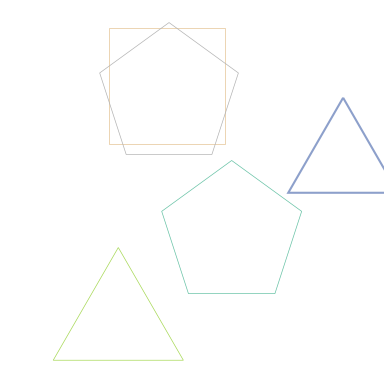[{"shape": "pentagon", "thickness": 0.5, "radius": 0.96, "center": [0.602, 0.392]}, {"shape": "triangle", "thickness": 1.5, "radius": 0.82, "center": [0.891, 0.582]}, {"shape": "triangle", "thickness": 0.5, "radius": 0.98, "center": [0.307, 0.162]}, {"shape": "square", "thickness": 0.5, "radius": 0.75, "center": [0.434, 0.777]}, {"shape": "pentagon", "thickness": 0.5, "radius": 0.95, "center": [0.439, 0.752]}]